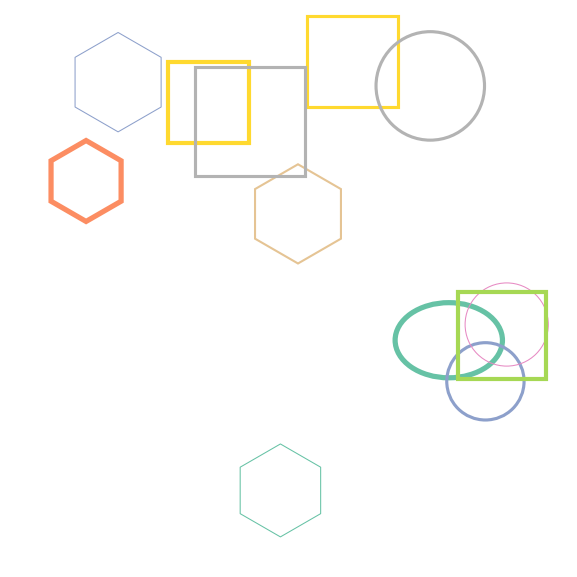[{"shape": "hexagon", "thickness": 0.5, "radius": 0.4, "center": [0.486, 0.15]}, {"shape": "oval", "thickness": 2.5, "radius": 0.46, "center": [0.777, 0.41]}, {"shape": "hexagon", "thickness": 2.5, "radius": 0.35, "center": [0.149, 0.686]}, {"shape": "circle", "thickness": 1.5, "radius": 0.33, "center": [0.841, 0.339]}, {"shape": "hexagon", "thickness": 0.5, "radius": 0.43, "center": [0.204, 0.857]}, {"shape": "circle", "thickness": 0.5, "radius": 0.36, "center": [0.877, 0.437]}, {"shape": "square", "thickness": 2, "radius": 0.38, "center": [0.869, 0.418]}, {"shape": "square", "thickness": 2, "radius": 0.35, "center": [0.362, 0.821]}, {"shape": "square", "thickness": 1.5, "radius": 0.39, "center": [0.611, 0.892]}, {"shape": "hexagon", "thickness": 1, "radius": 0.43, "center": [0.516, 0.629]}, {"shape": "square", "thickness": 1.5, "radius": 0.47, "center": [0.433, 0.789]}, {"shape": "circle", "thickness": 1.5, "radius": 0.47, "center": [0.745, 0.85]}]